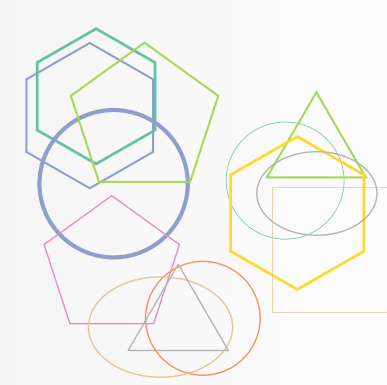[{"shape": "hexagon", "thickness": 2, "radius": 0.88, "center": [0.248, 0.75]}, {"shape": "circle", "thickness": 0.5, "radius": 0.76, "center": [0.736, 0.531]}, {"shape": "circle", "thickness": 1, "radius": 0.74, "center": [0.523, 0.173]}, {"shape": "hexagon", "thickness": 1.5, "radius": 0.94, "center": [0.232, 0.7]}, {"shape": "circle", "thickness": 3, "radius": 0.96, "center": [0.293, 0.523]}, {"shape": "pentagon", "thickness": 1, "radius": 0.92, "center": [0.288, 0.308]}, {"shape": "pentagon", "thickness": 1.5, "radius": 1.0, "center": [0.373, 0.689]}, {"shape": "triangle", "thickness": 1.5, "radius": 0.74, "center": [0.816, 0.613]}, {"shape": "hexagon", "thickness": 2, "radius": 0.99, "center": [0.767, 0.447]}, {"shape": "square", "thickness": 0.5, "radius": 0.81, "center": [0.863, 0.352]}, {"shape": "oval", "thickness": 1, "radius": 0.93, "center": [0.414, 0.151]}, {"shape": "triangle", "thickness": 1, "radius": 0.75, "center": [0.46, 0.164]}, {"shape": "oval", "thickness": 1, "radius": 0.78, "center": [0.818, 0.497]}]